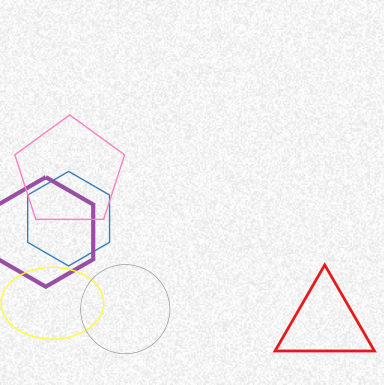[{"shape": "triangle", "thickness": 2, "radius": 0.75, "center": [0.843, 0.163]}, {"shape": "hexagon", "thickness": 1, "radius": 0.61, "center": [0.178, 0.432]}, {"shape": "hexagon", "thickness": 3, "radius": 0.71, "center": [0.119, 0.398]}, {"shape": "oval", "thickness": 1, "radius": 0.67, "center": [0.136, 0.212]}, {"shape": "pentagon", "thickness": 1, "radius": 0.75, "center": [0.181, 0.552]}, {"shape": "circle", "thickness": 0.5, "radius": 0.58, "center": [0.325, 0.197]}]